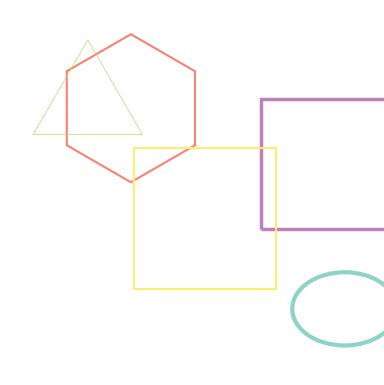[{"shape": "oval", "thickness": 3, "radius": 0.68, "center": [0.895, 0.198]}, {"shape": "hexagon", "thickness": 1.5, "radius": 0.96, "center": [0.34, 0.719]}, {"shape": "triangle", "thickness": 0.5, "radius": 0.82, "center": [0.228, 0.733]}, {"shape": "square", "thickness": 2.5, "radius": 0.84, "center": [0.845, 0.574]}, {"shape": "square", "thickness": 1.5, "radius": 0.92, "center": [0.532, 0.432]}]